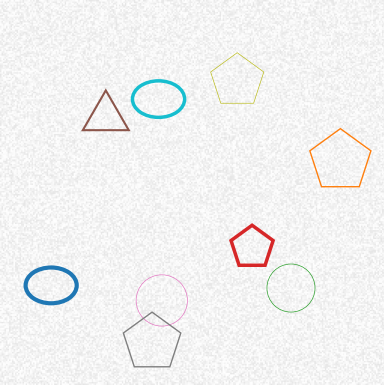[{"shape": "oval", "thickness": 3, "radius": 0.33, "center": [0.133, 0.259]}, {"shape": "pentagon", "thickness": 1, "radius": 0.42, "center": [0.884, 0.583]}, {"shape": "circle", "thickness": 0.5, "radius": 0.31, "center": [0.756, 0.252]}, {"shape": "pentagon", "thickness": 2.5, "radius": 0.29, "center": [0.655, 0.357]}, {"shape": "triangle", "thickness": 1.5, "radius": 0.34, "center": [0.275, 0.696]}, {"shape": "circle", "thickness": 0.5, "radius": 0.33, "center": [0.42, 0.22]}, {"shape": "pentagon", "thickness": 1, "radius": 0.39, "center": [0.395, 0.111]}, {"shape": "pentagon", "thickness": 0.5, "radius": 0.36, "center": [0.616, 0.791]}, {"shape": "oval", "thickness": 2.5, "radius": 0.34, "center": [0.412, 0.743]}]